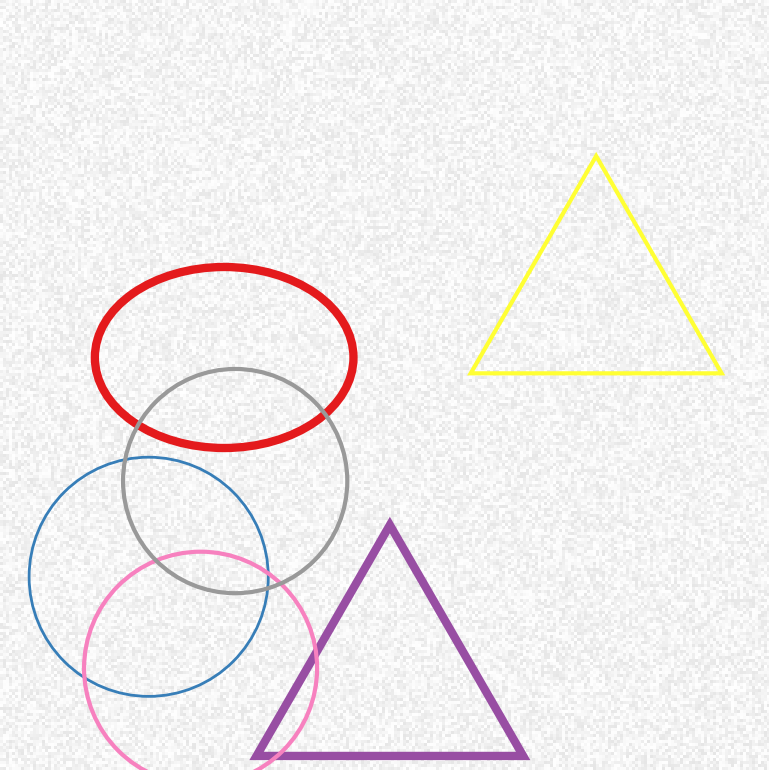[{"shape": "oval", "thickness": 3, "radius": 0.84, "center": [0.291, 0.536]}, {"shape": "circle", "thickness": 1, "radius": 0.78, "center": [0.193, 0.251]}, {"shape": "triangle", "thickness": 3, "radius": 1.0, "center": [0.506, 0.118]}, {"shape": "triangle", "thickness": 1.5, "radius": 0.94, "center": [0.774, 0.609]}, {"shape": "circle", "thickness": 1.5, "radius": 0.76, "center": [0.261, 0.132]}, {"shape": "circle", "thickness": 1.5, "radius": 0.73, "center": [0.305, 0.375]}]